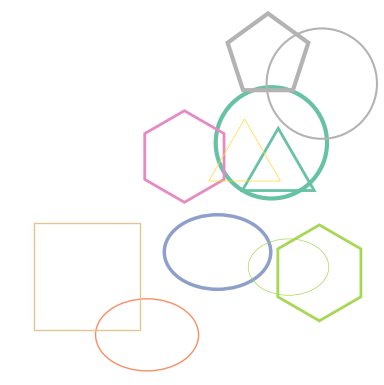[{"shape": "triangle", "thickness": 2, "radius": 0.54, "center": [0.723, 0.559]}, {"shape": "circle", "thickness": 3, "radius": 0.72, "center": [0.705, 0.629]}, {"shape": "oval", "thickness": 1, "radius": 0.67, "center": [0.382, 0.13]}, {"shape": "oval", "thickness": 2.5, "radius": 0.69, "center": [0.565, 0.345]}, {"shape": "hexagon", "thickness": 2, "radius": 0.59, "center": [0.479, 0.593]}, {"shape": "oval", "thickness": 0.5, "radius": 0.52, "center": [0.749, 0.306]}, {"shape": "hexagon", "thickness": 2, "radius": 0.62, "center": [0.83, 0.291]}, {"shape": "triangle", "thickness": 0.5, "radius": 0.54, "center": [0.635, 0.584]}, {"shape": "square", "thickness": 1, "radius": 0.69, "center": [0.226, 0.282]}, {"shape": "pentagon", "thickness": 3, "radius": 0.55, "center": [0.696, 0.855]}, {"shape": "circle", "thickness": 1.5, "radius": 0.72, "center": [0.836, 0.783]}]